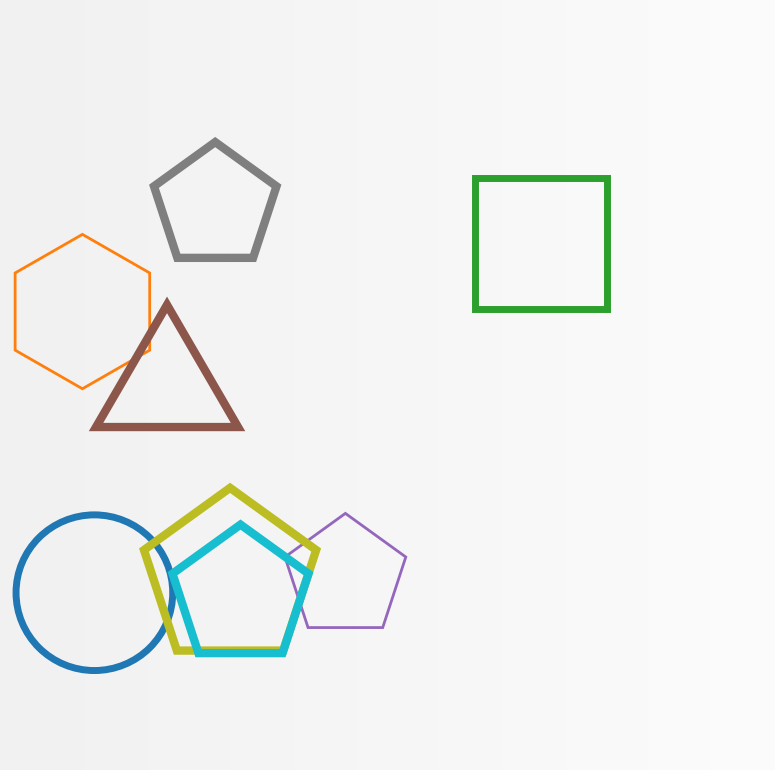[{"shape": "circle", "thickness": 2.5, "radius": 0.51, "center": [0.122, 0.23]}, {"shape": "hexagon", "thickness": 1, "radius": 0.5, "center": [0.106, 0.595]}, {"shape": "square", "thickness": 2.5, "radius": 0.43, "center": [0.698, 0.684]}, {"shape": "pentagon", "thickness": 1, "radius": 0.41, "center": [0.446, 0.251]}, {"shape": "triangle", "thickness": 3, "radius": 0.53, "center": [0.216, 0.498]}, {"shape": "pentagon", "thickness": 3, "radius": 0.42, "center": [0.278, 0.732]}, {"shape": "pentagon", "thickness": 3, "radius": 0.58, "center": [0.297, 0.25]}, {"shape": "pentagon", "thickness": 3, "radius": 0.46, "center": [0.31, 0.226]}]